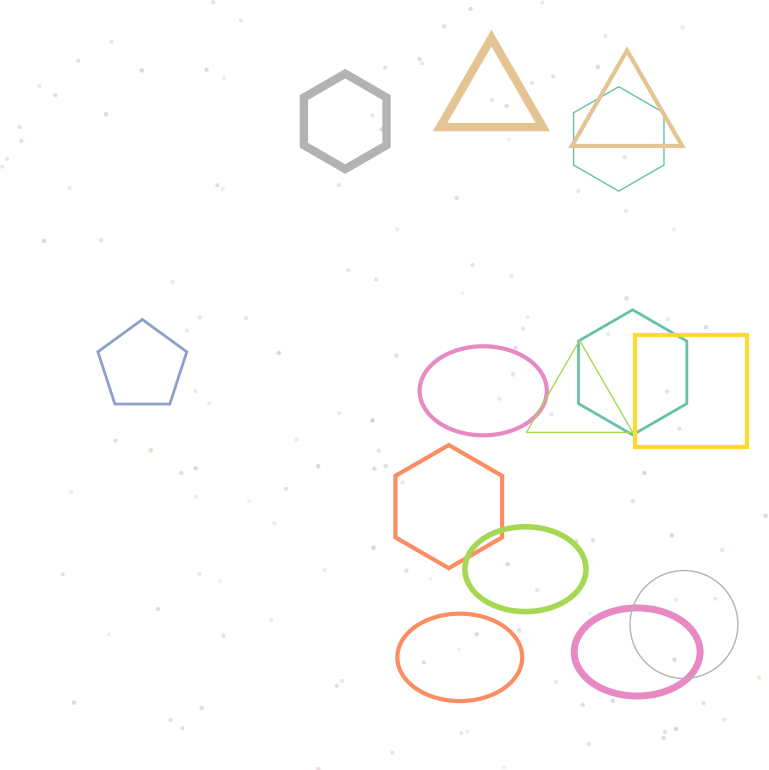[{"shape": "hexagon", "thickness": 0.5, "radius": 0.34, "center": [0.804, 0.82]}, {"shape": "hexagon", "thickness": 1, "radius": 0.41, "center": [0.822, 0.516]}, {"shape": "oval", "thickness": 1.5, "radius": 0.41, "center": [0.597, 0.146]}, {"shape": "hexagon", "thickness": 1.5, "radius": 0.4, "center": [0.583, 0.342]}, {"shape": "pentagon", "thickness": 1, "radius": 0.3, "center": [0.185, 0.524]}, {"shape": "oval", "thickness": 2.5, "radius": 0.41, "center": [0.827, 0.153]}, {"shape": "oval", "thickness": 1.5, "radius": 0.41, "center": [0.628, 0.492]}, {"shape": "triangle", "thickness": 0.5, "radius": 0.4, "center": [0.753, 0.478]}, {"shape": "oval", "thickness": 2, "radius": 0.39, "center": [0.682, 0.261]}, {"shape": "square", "thickness": 1.5, "radius": 0.36, "center": [0.897, 0.492]}, {"shape": "triangle", "thickness": 1.5, "radius": 0.41, "center": [0.814, 0.852]}, {"shape": "triangle", "thickness": 3, "radius": 0.39, "center": [0.638, 0.873]}, {"shape": "hexagon", "thickness": 3, "radius": 0.31, "center": [0.448, 0.842]}, {"shape": "circle", "thickness": 0.5, "radius": 0.35, "center": [0.888, 0.189]}]